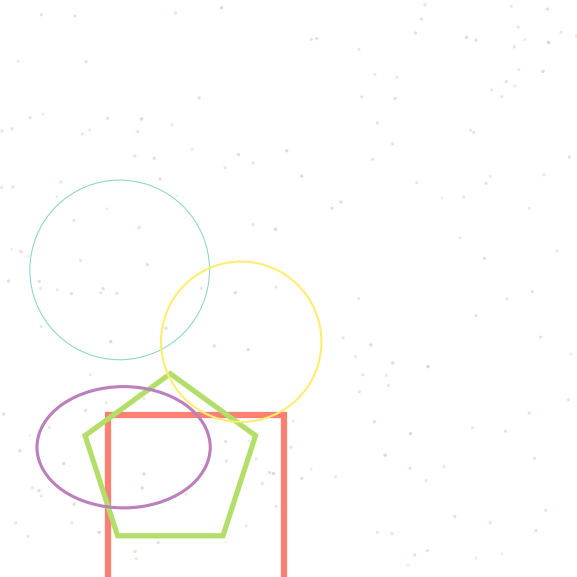[{"shape": "circle", "thickness": 0.5, "radius": 0.78, "center": [0.207, 0.532]}, {"shape": "square", "thickness": 3, "radius": 0.76, "center": [0.339, 0.127]}, {"shape": "pentagon", "thickness": 2.5, "radius": 0.78, "center": [0.295, 0.197]}, {"shape": "oval", "thickness": 1.5, "radius": 0.75, "center": [0.214, 0.225]}, {"shape": "circle", "thickness": 1, "radius": 0.69, "center": [0.418, 0.407]}]